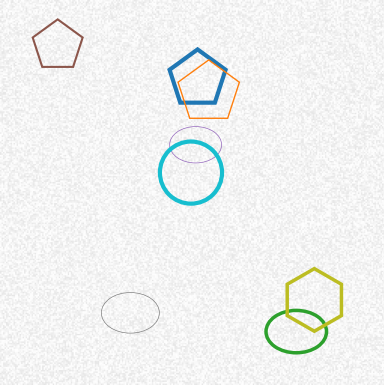[{"shape": "pentagon", "thickness": 3, "radius": 0.38, "center": [0.513, 0.795]}, {"shape": "pentagon", "thickness": 1, "radius": 0.42, "center": [0.542, 0.761]}, {"shape": "oval", "thickness": 2.5, "radius": 0.39, "center": [0.77, 0.139]}, {"shape": "oval", "thickness": 0.5, "radius": 0.34, "center": [0.508, 0.624]}, {"shape": "pentagon", "thickness": 1.5, "radius": 0.34, "center": [0.15, 0.881]}, {"shape": "oval", "thickness": 0.5, "radius": 0.38, "center": [0.339, 0.187]}, {"shape": "hexagon", "thickness": 2.5, "radius": 0.41, "center": [0.816, 0.221]}, {"shape": "circle", "thickness": 3, "radius": 0.4, "center": [0.496, 0.552]}]